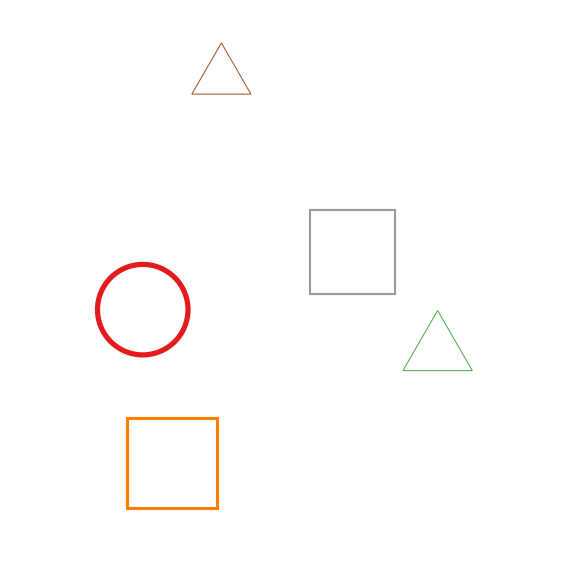[{"shape": "circle", "thickness": 2.5, "radius": 0.39, "center": [0.247, 0.463]}, {"shape": "triangle", "thickness": 0.5, "radius": 0.35, "center": [0.758, 0.392]}, {"shape": "square", "thickness": 1.5, "radius": 0.39, "center": [0.298, 0.198]}, {"shape": "triangle", "thickness": 0.5, "radius": 0.3, "center": [0.383, 0.866]}, {"shape": "square", "thickness": 1, "radius": 0.37, "center": [0.61, 0.563]}]